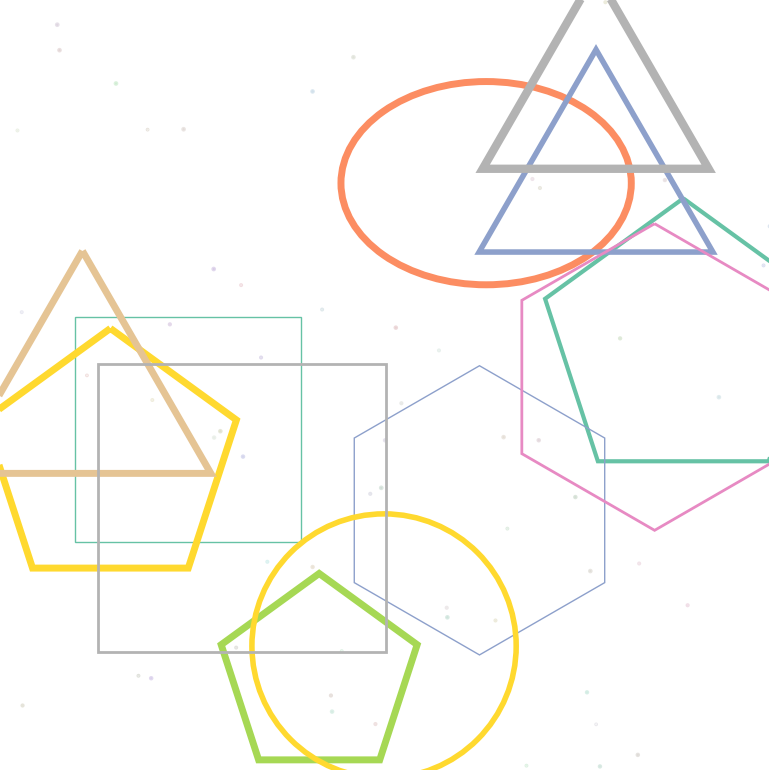[{"shape": "square", "thickness": 0.5, "radius": 0.73, "center": [0.244, 0.442]}, {"shape": "pentagon", "thickness": 1.5, "radius": 0.94, "center": [0.887, 0.554]}, {"shape": "oval", "thickness": 2.5, "radius": 0.94, "center": [0.631, 0.762]}, {"shape": "triangle", "thickness": 2, "radius": 0.88, "center": [0.774, 0.76]}, {"shape": "hexagon", "thickness": 0.5, "radius": 0.94, "center": [0.623, 0.337]}, {"shape": "hexagon", "thickness": 1, "radius": 1.0, "center": [0.85, 0.51]}, {"shape": "pentagon", "thickness": 2.5, "radius": 0.67, "center": [0.415, 0.121]}, {"shape": "circle", "thickness": 2, "radius": 0.86, "center": [0.499, 0.161]}, {"shape": "pentagon", "thickness": 2.5, "radius": 0.86, "center": [0.143, 0.401]}, {"shape": "triangle", "thickness": 2.5, "radius": 0.96, "center": [0.107, 0.482]}, {"shape": "square", "thickness": 1, "radius": 0.93, "center": [0.314, 0.34]}, {"shape": "triangle", "thickness": 3, "radius": 0.85, "center": [0.774, 0.866]}]